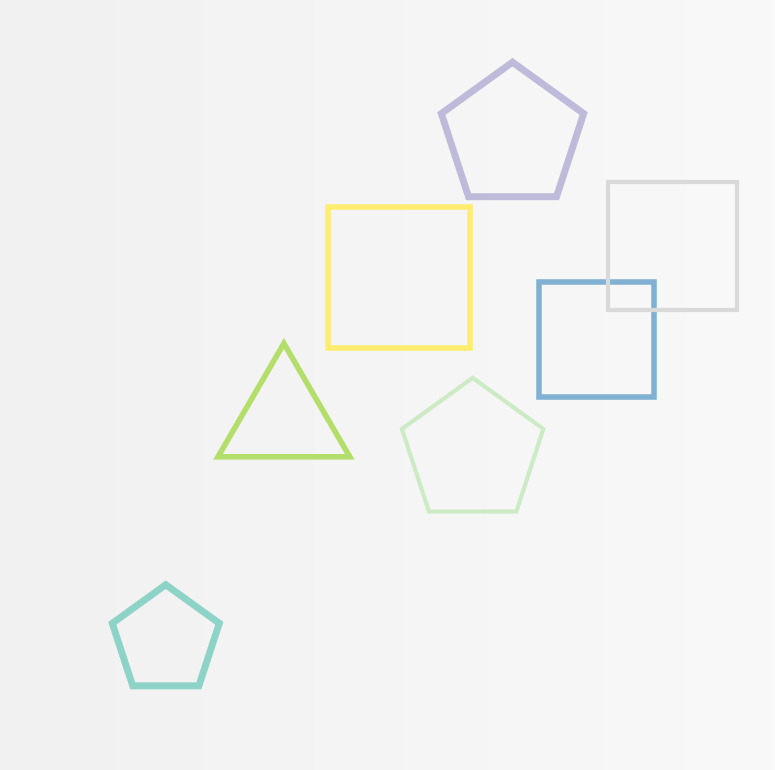[{"shape": "pentagon", "thickness": 2.5, "radius": 0.36, "center": [0.214, 0.168]}, {"shape": "pentagon", "thickness": 2.5, "radius": 0.48, "center": [0.661, 0.823]}, {"shape": "square", "thickness": 2, "radius": 0.37, "center": [0.77, 0.559]}, {"shape": "triangle", "thickness": 2, "radius": 0.49, "center": [0.366, 0.456]}, {"shape": "square", "thickness": 1.5, "radius": 0.42, "center": [0.868, 0.68]}, {"shape": "pentagon", "thickness": 1.5, "radius": 0.48, "center": [0.61, 0.413]}, {"shape": "square", "thickness": 2, "radius": 0.46, "center": [0.515, 0.64]}]